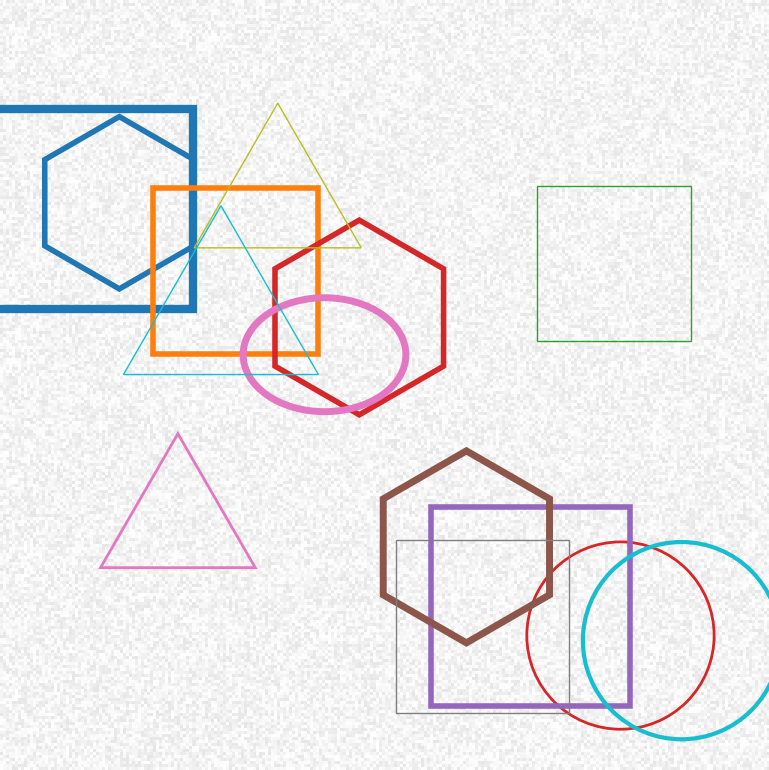[{"shape": "square", "thickness": 3, "radius": 0.65, "center": [0.121, 0.728]}, {"shape": "hexagon", "thickness": 2, "radius": 0.56, "center": [0.155, 0.737]}, {"shape": "square", "thickness": 2, "radius": 0.54, "center": [0.306, 0.648]}, {"shape": "square", "thickness": 0.5, "radius": 0.5, "center": [0.797, 0.658]}, {"shape": "hexagon", "thickness": 2, "radius": 0.63, "center": [0.467, 0.588]}, {"shape": "circle", "thickness": 1, "radius": 0.61, "center": [0.806, 0.175]}, {"shape": "square", "thickness": 2, "radius": 0.64, "center": [0.689, 0.212]}, {"shape": "hexagon", "thickness": 2.5, "radius": 0.62, "center": [0.606, 0.29]}, {"shape": "oval", "thickness": 2.5, "radius": 0.53, "center": [0.421, 0.539]}, {"shape": "triangle", "thickness": 1, "radius": 0.58, "center": [0.231, 0.321]}, {"shape": "square", "thickness": 0.5, "radius": 0.56, "center": [0.626, 0.186]}, {"shape": "triangle", "thickness": 0.5, "radius": 0.63, "center": [0.361, 0.741]}, {"shape": "circle", "thickness": 1.5, "radius": 0.64, "center": [0.885, 0.168]}, {"shape": "triangle", "thickness": 0.5, "radius": 0.73, "center": [0.287, 0.587]}]